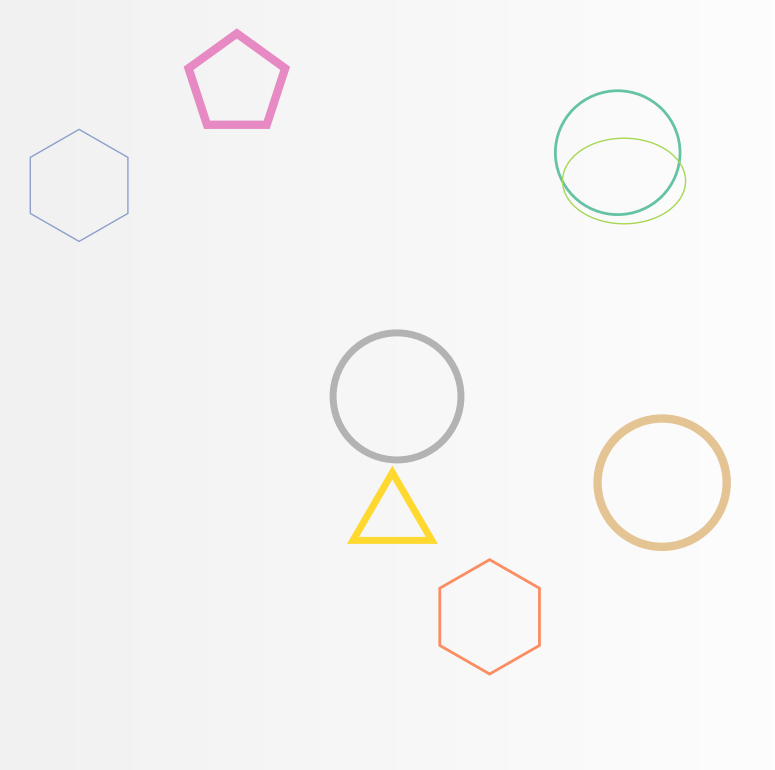[{"shape": "circle", "thickness": 1, "radius": 0.4, "center": [0.797, 0.802]}, {"shape": "hexagon", "thickness": 1, "radius": 0.37, "center": [0.632, 0.199]}, {"shape": "hexagon", "thickness": 0.5, "radius": 0.36, "center": [0.102, 0.759]}, {"shape": "pentagon", "thickness": 3, "radius": 0.33, "center": [0.306, 0.891]}, {"shape": "oval", "thickness": 0.5, "radius": 0.4, "center": [0.805, 0.765]}, {"shape": "triangle", "thickness": 2.5, "radius": 0.29, "center": [0.506, 0.328]}, {"shape": "circle", "thickness": 3, "radius": 0.42, "center": [0.854, 0.373]}, {"shape": "circle", "thickness": 2.5, "radius": 0.41, "center": [0.512, 0.485]}]